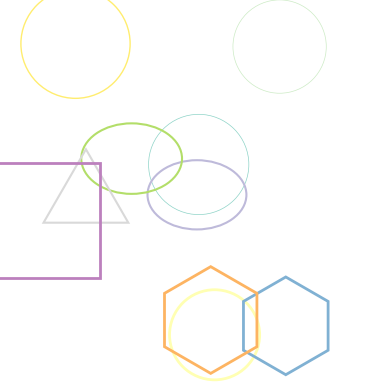[{"shape": "circle", "thickness": 0.5, "radius": 0.65, "center": [0.516, 0.573]}, {"shape": "circle", "thickness": 2, "radius": 0.58, "center": [0.557, 0.13]}, {"shape": "oval", "thickness": 1.5, "radius": 0.64, "center": [0.512, 0.494]}, {"shape": "hexagon", "thickness": 2, "radius": 0.63, "center": [0.742, 0.154]}, {"shape": "hexagon", "thickness": 2, "radius": 0.69, "center": [0.547, 0.169]}, {"shape": "oval", "thickness": 1.5, "radius": 0.65, "center": [0.342, 0.588]}, {"shape": "triangle", "thickness": 1.5, "radius": 0.64, "center": [0.223, 0.485]}, {"shape": "square", "thickness": 2, "radius": 0.75, "center": [0.111, 0.427]}, {"shape": "circle", "thickness": 0.5, "radius": 0.61, "center": [0.726, 0.879]}, {"shape": "circle", "thickness": 1, "radius": 0.71, "center": [0.196, 0.886]}]